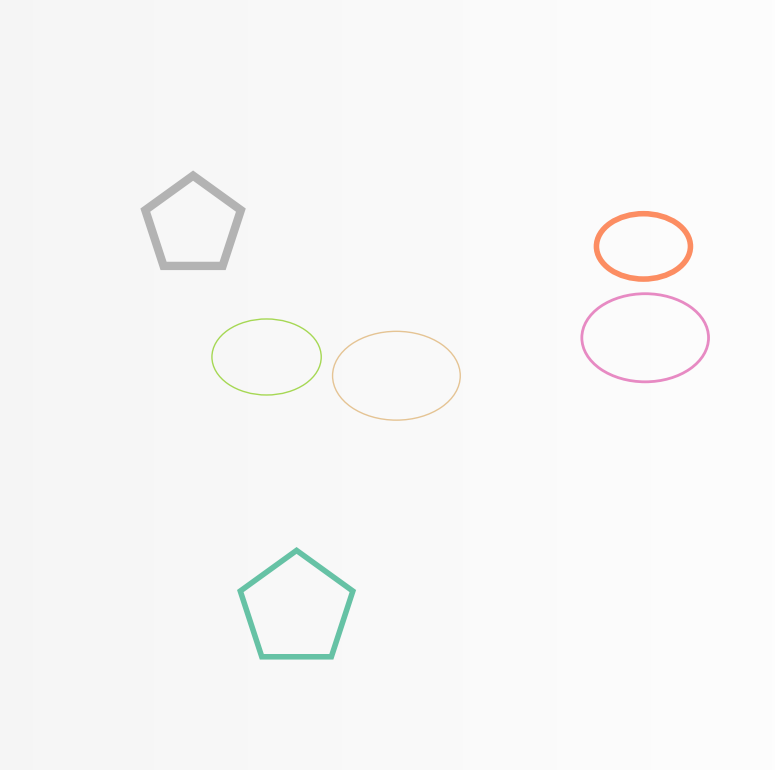[{"shape": "pentagon", "thickness": 2, "radius": 0.38, "center": [0.383, 0.209]}, {"shape": "oval", "thickness": 2, "radius": 0.3, "center": [0.83, 0.68]}, {"shape": "oval", "thickness": 1, "radius": 0.41, "center": [0.832, 0.561]}, {"shape": "oval", "thickness": 0.5, "radius": 0.35, "center": [0.344, 0.536]}, {"shape": "oval", "thickness": 0.5, "radius": 0.41, "center": [0.512, 0.512]}, {"shape": "pentagon", "thickness": 3, "radius": 0.32, "center": [0.249, 0.707]}]